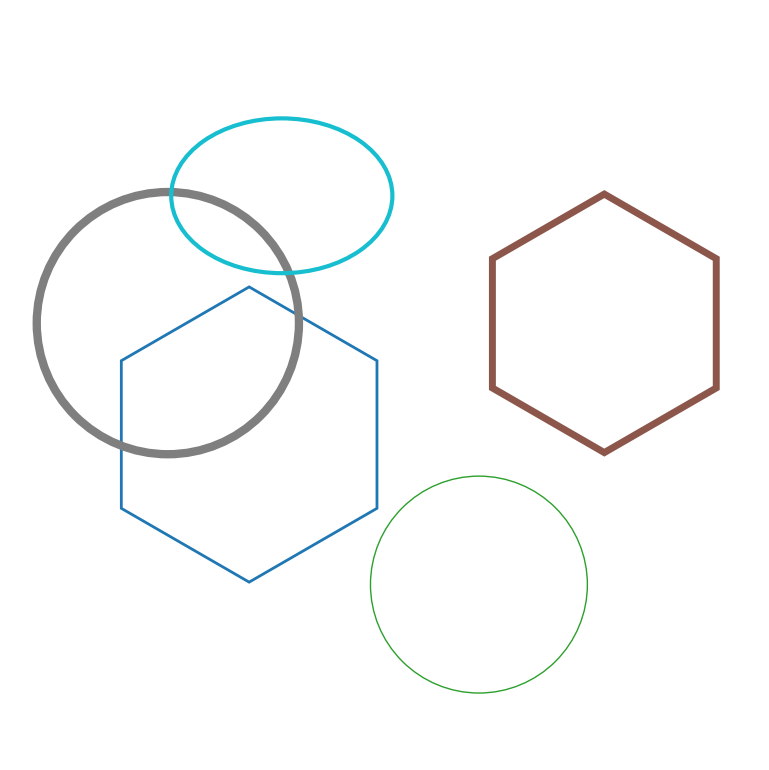[{"shape": "hexagon", "thickness": 1, "radius": 0.96, "center": [0.324, 0.436]}, {"shape": "circle", "thickness": 0.5, "radius": 0.7, "center": [0.622, 0.241]}, {"shape": "hexagon", "thickness": 2.5, "radius": 0.84, "center": [0.785, 0.58]}, {"shape": "circle", "thickness": 3, "radius": 0.85, "center": [0.218, 0.58]}, {"shape": "oval", "thickness": 1.5, "radius": 0.72, "center": [0.366, 0.746]}]